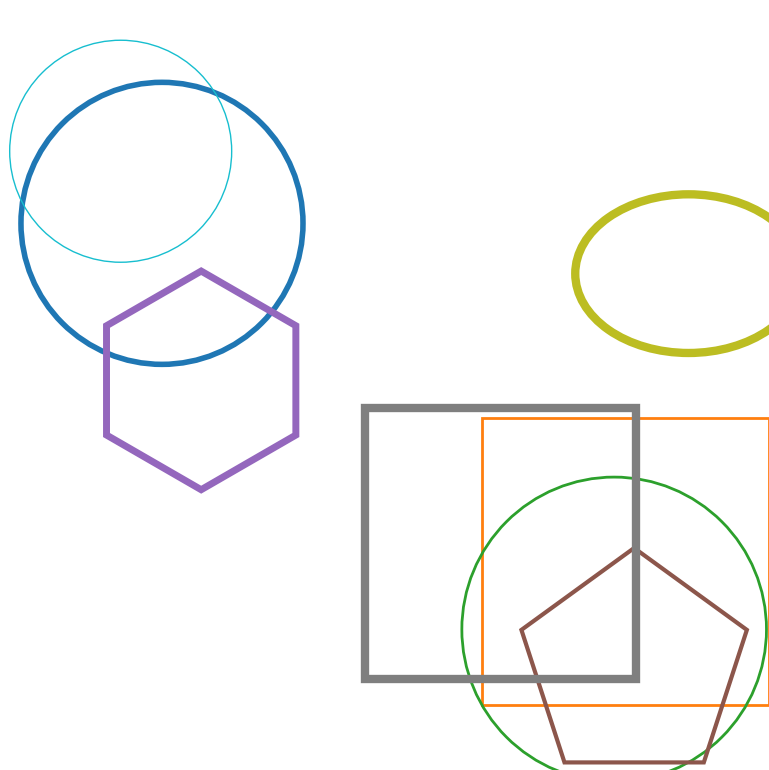[{"shape": "circle", "thickness": 2, "radius": 0.92, "center": [0.21, 0.71]}, {"shape": "square", "thickness": 1, "radius": 0.93, "center": [0.812, 0.27]}, {"shape": "circle", "thickness": 1, "radius": 0.99, "center": [0.798, 0.183]}, {"shape": "hexagon", "thickness": 2.5, "radius": 0.71, "center": [0.261, 0.506]}, {"shape": "pentagon", "thickness": 1.5, "radius": 0.77, "center": [0.824, 0.134]}, {"shape": "square", "thickness": 3, "radius": 0.88, "center": [0.65, 0.294]}, {"shape": "oval", "thickness": 3, "radius": 0.74, "center": [0.894, 0.645]}, {"shape": "circle", "thickness": 0.5, "radius": 0.72, "center": [0.157, 0.804]}]